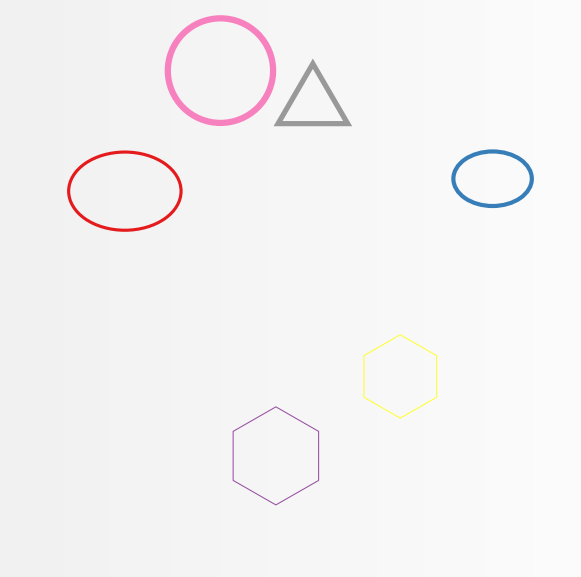[{"shape": "oval", "thickness": 1.5, "radius": 0.48, "center": [0.215, 0.668]}, {"shape": "oval", "thickness": 2, "radius": 0.34, "center": [0.847, 0.69]}, {"shape": "hexagon", "thickness": 0.5, "radius": 0.42, "center": [0.475, 0.21]}, {"shape": "hexagon", "thickness": 0.5, "radius": 0.36, "center": [0.689, 0.347]}, {"shape": "circle", "thickness": 3, "radius": 0.45, "center": [0.379, 0.877]}, {"shape": "triangle", "thickness": 2.5, "radius": 0.35, "center": [0.538, 0.82]}]